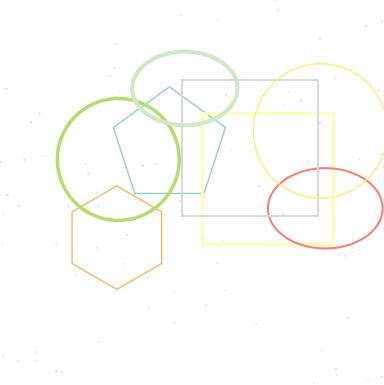[{"shape": "pentagon", "thickness": 1, "radius": 0.77, "center": [0.44, 0.621]}, {"shape": "square", "thickness": 2, "radius": 0.85, "center": [0.695, 0.536]}, {"shape": "oval", "thickness": 1.5, "radius": 0.75, "center": [0.845, 0.459]}, {"shape": "hexagon", "thickness": 1, "radius": 0.67, "center": [0.303, 0.383]}, {"shape": "circle", "thickness": 2.5, "radius": 0.79, "center": [0.307, 0.586]}, {"shape": "square", "thickness": 1.5, "radius": 0.88, "center": [0.65, 0.615]}, {"shape": "oval", "thickness": 3, "radius": 0.68, "center": [0.48, 0.77]}, {"shape": "circle", "thickness": 1, "radius": 0.87, "center": [0.832, 0.66]}]